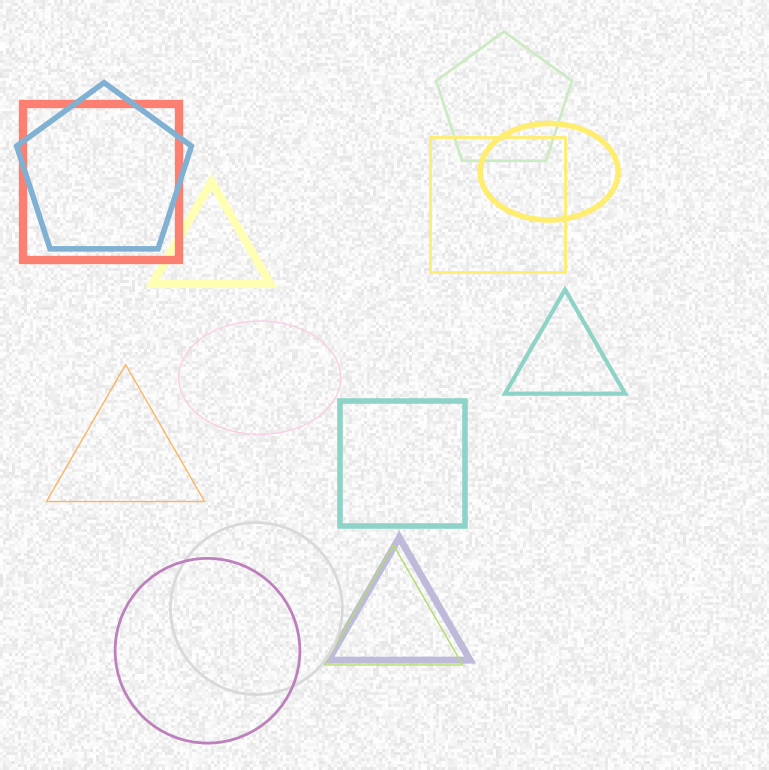[{"shape": "triangle", "thickness": 1.5, "radius": 0.45, "center": [0.734, 0.534]}, {"shape": "square", "thickness": 2, "radius": 0.4, "center": [0.523, 0.398]}, {"shape": "triangle", "thickness": 3, "radius": 0.44, "center": [0.275, 0.676]}, {"shape": "triangle", "thickness": 2.5, "radius": 0.53, "center": [0.519, 0.196]}, {"shape": "square", "thickness": 3, "radius": 0.51, "center": [0.132, 0.764]}, {"shape": "pentagon", "thickness": 2, "radius": 0.6, "center": [0.135, 0.773]}, {"shape": "triangle", "thickness": 0.5, "radius": 0.59, "center": [0.163, 0.408]}, {"shape": "triangle", "thickness": 0.5, "radius": 0.52, "center": [0.511, 0.188]}, {"shape": "oval", "thickness": 0.5, "radius": 0.53, "center": [0.337, 0.509]}, {"shape": "circle", "thickness": 1, "radius": 0.56, "center": [0.333, 0.21]}, {"shape": "circle", "thickness": 1, "radius": 0.6, "center": [0.269, 0.155]}, {"shape": "pentagon", "thickness": 1, "radius": 0.46, "center": [0.655, 0.866]}, {"shape": "oval", "thickness": 2, "radius": 0.45, "center": [0.713, 0.777]}, {"shape": "square", "thickness": 1, "radius": 0.44, "center": [0.646, 0.734]}]